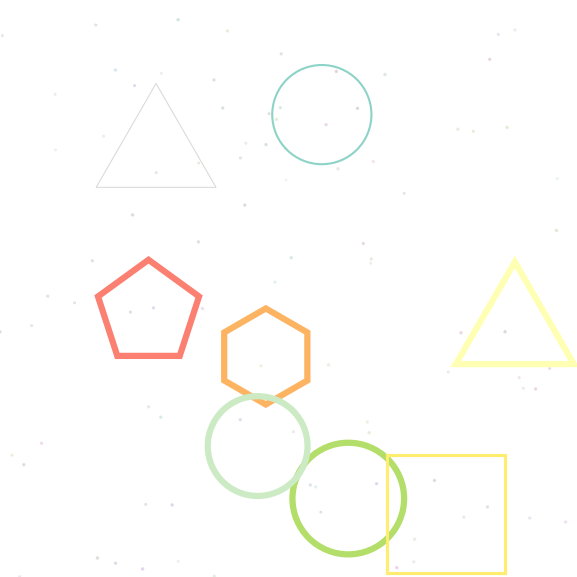[{"shape": "circle", "thickness": 1, "radius": 0.43, "center": [0.557, 0.801]}, {"shape": "triangle", "thickness": 3, "radius": 0.59, "center": [0.891, 0.428]}, {"shape": "pentagon", "thickness": 3, "radius": 0.46, "center": [0.257, 0.457]}, {"shape": "hexagon", "thickness": 3, "radius": 0.42, "center": [0.46, 0.382]}, {"shape": "circle", "thickness": 3, "radius": 0.48, "center": [0.603, 0.136]}, {"shape": "triangle", "thickness": 0.5, "radius": 0.6, "center": [0.27, 0.735]}, {"shape": "circle", "thickness": 3, "radius": 0.43, "center": [0.446, 0.227]}, {"shape": "square", "thickness": 1.5, "radius": 0.51, "center": [0.773, 0.109]}]